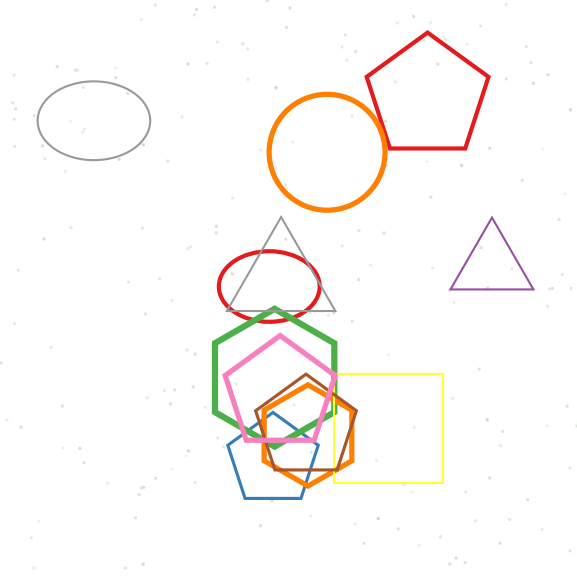[{"shape": "oval", "thickness": 2, "radius": 0.44, "center": [0.466, 0.503]}, {"shape": "pentagon", "thickness": 2, "radius": 0.55, "center": [0.74, 0.832]}, {"shape": "pentagon", "thickness": 1.5, "radius": 0.41, "center": [0.473, 0.203]}, {"shape": "hexagon", "thickness": 3, "radius": 0.6, "center": [0.476, 0.345]}, {"shape": "triangle", "thickness": 1, "radius": 0.41, "center": [0.852, 0.539]}, {"shape": "hexagon", "thickness": 2.5, "radius": 0.44, "center": [0.533, 0.245]}, {"shape": "circle", "thickness": 2.5, "radius": 0.5, "center": [0.566, 0.735]}, {"shape": "square", "thickness": 1, "radius": 0.47, "center": [0.673, 0.257]}, {"shape": "pentagon", "thickness": 1.5, "radius": 0.46, "center": [0.53, 0.26]}, {"shape": "pentagon", "thickness": 2.5, "radius": 0.5, "center": [0.485, 0.318]}, {"shape": "oval", "thickness": 1, "radius": 0.49, "center": [0.163, 0.79]}, {"shape": "triangle", "thickness": 1, "radius": 0.54, "center": [0.487, 0.515]}]